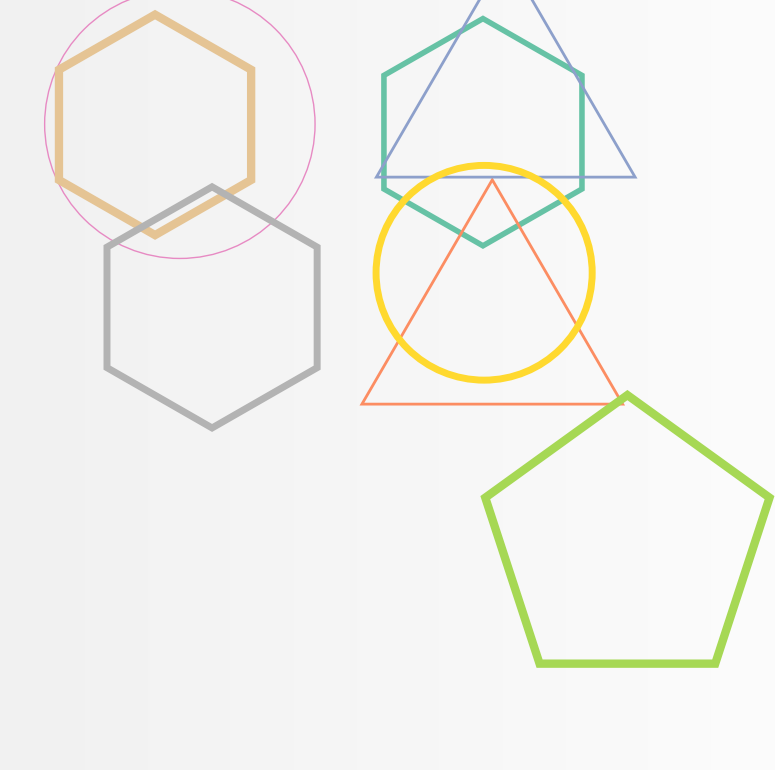[{"shape": "hexagon", "thickness": 2, "radius": 0.74, "center": [0.623, 0.828]}, {"shape": "triangle", "thickness": 1, "radius": 0.97, "center": [0.635, 0.572]}, {"shape": "triangle", "thickness": 1, "radius": 0.96, "center": [0.653, 0.866]}, {"shape": "circle", "thickness": 0.5, "radius": 0.87, "center": [0.232, 0.839]}, {"shape": "pentagon", "thickness": 3, "radius": 0.96, "center": [0.81, 0.294]}, {"shape": "circle", "thickness": 2.5, "radius": 0.7, "center": [0.625, 0.646]}, {"shape": "hexagon", "thickness": 3, "radius": 0.72, "center": [0.2, 0.838]}, {"shape": "hexagon", "thickness": 2.5, "radius": 0.78, "center": [0.274, 0.601]}]